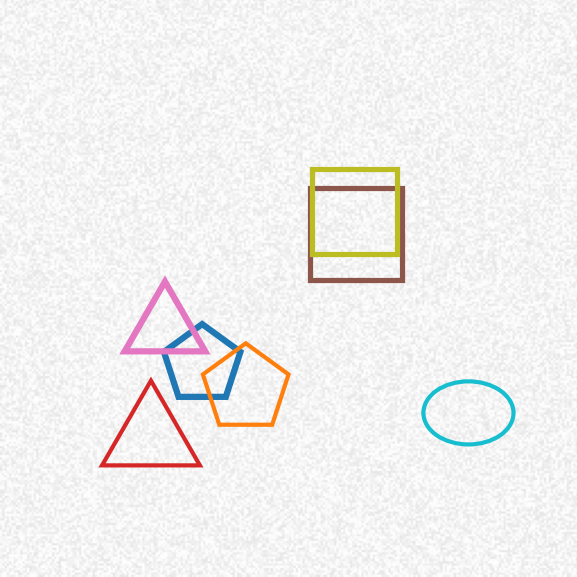[{"shape": "pentagon", "thickness": 3, "radius": 0.35, "center": [0.35, 0.368]}, {"shape": "pentagon", "thickness": 2, "radius": 0.39, "center": [0.426, 0.327]}, {"shape": "triangle", "thickness": 2, "radius": 0.49, "center": [0.261, 0.242]}, {"shape": "square", "thickness": 2.5, "radius": 0.4, "center": [0.617, 0.594]}, {"shape": "triangle", "thickness": 3, "radius": 0.4, "center": [0.286, 0.431]}, {"shape": "square", "thickness": 2.5, "radius": 0.37, "center": [0.614, 0.633]}, {"shape": "oval", "thickness": 2, "radius": 0.39, "center": [0.811, 0.284]}]